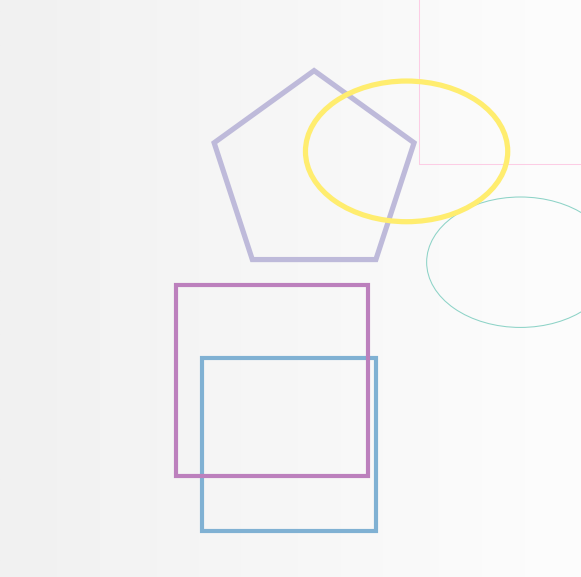[{"shape": "oval", "thickness": 0.5, "radius": 0.81, "center": [0.895, 0.545]}, {"shape": "pentagon", "thickness": 2.5, "radius": 0.9, "center": [0.54, 0.696]}, {"shape": "square", "thickness": 2, "radius": 0.75, "center": [0.497, 0.229]}, {"shape": "square", "thickness": 0.5, "radius": 0.73, "center": [0.868, 0.862]}, {"shape": "square", "thickness": 2, "radius": 0.83, "center": [0.468, 0.341]}, {"shape": "oval", "thickness": 2.5, "radius": 0.87, "center": [0.7, 0.737]}]